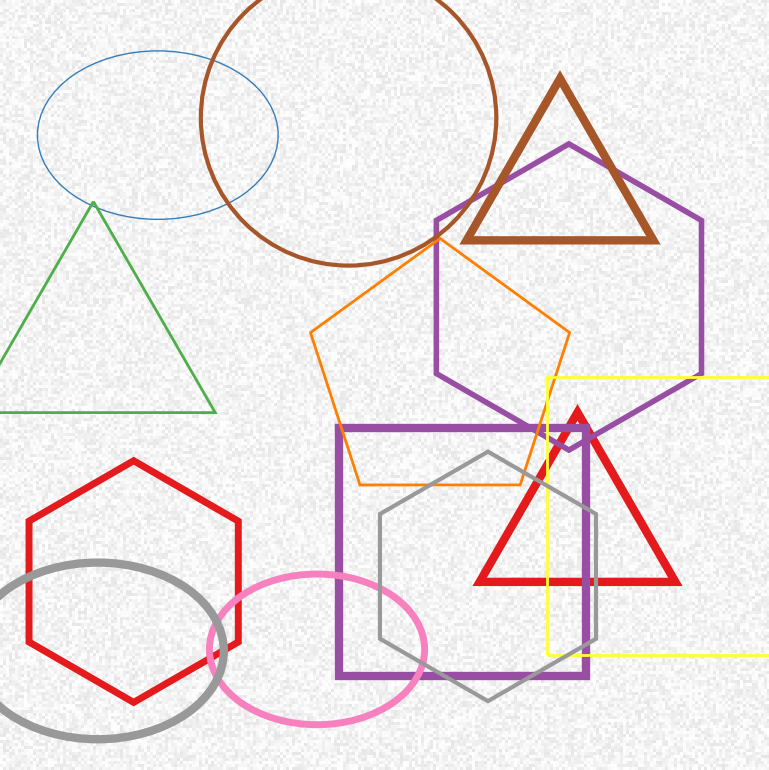[{"shape": "hexagon", "thickness": 2.5, "radius": 0.78, "center": [0.174, 0.245]}, {"shape": "triangle", "thickness": 3, "radius": 0.73, "center": [0.75, 0.318]}, {"shape": "oval", "thickness": 0.5, "radius": 0.78, "center": [0.205, 0.825]}, {"shape": "triangle", "thickness": 1, "radius": 0.91, "center": [0.121, 0.555]}, {"shape": "hexagon", "thickness": 2, "radius": 0.99, "center": [0.739, 0.614]}, {"shape": "square", "thickness": 3, "radius": 0.8, "center": [0.601, 0.283]}, {"shape": "pentagon", "thickness": 1, "radius": 0.88, "center": [0.572, 0.513]}, {"shape": "square", "thickness": 1, "radius": 0.9, "center": [0.891, 0.33]}, {"shape": "triangle", "thickness": 3, "radius": 0.7, "center": [0.727, 0.758]}, {"shape": "circle", "thickness": 1.5, "radius": 0.96, "center": [0.453, 0.847]}, {"shape": "oval", "thickness": 2.5, "radius": 0.7, "center": [0.412, 0.157]}, {"shape": "hexagon", "thickness": 1.5, "radius": 0.81, "center": [0.634, 0.251]}, {"shape": "oval", "thickness": 3, "radius": 0.82, "center": [0.127, 0.155]}]